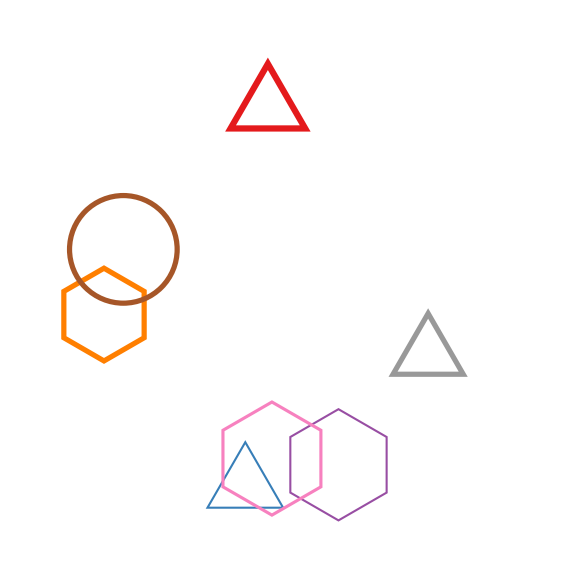[{"shape": "triangle", "thickness": 3, "radius": 0.37, "center": [0.464, 0.814]}, {"shape": "triangle", "thickness": 1, "radius": 0.38, "center": [0.425, 0.158]}, {"shape": "hexagon", "thickness": 1, "radius": 0.48, "center": [0.586, 0.194]}, {"shape": "hexagon", "thickness": 2.5, "radius": 0.4, "center": [0.18, 0.454]}, {"shape": "circle", "thickness": 2.5, "radius": 0.47, "center": [0.214, 0.567]}, {"shape": "hexagon", "thickness": 1.5, "radius": 0.49, "center": [0.471, 0.205]}, {"shape": "triangle", "thickness": 2.5, "radius": 0.35, "center": [0.741, 0.386]}]